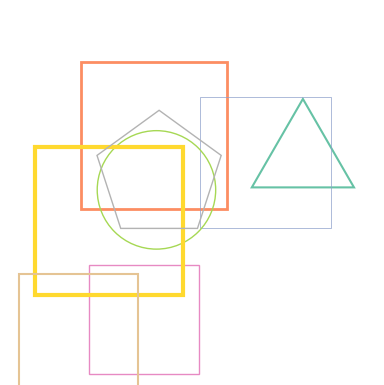[{"shape": "triangle", "thickness": 1.5, "radius": 0.77, "center": [0.787, 0.59]}, {"shape": "square", "thickness": 2, "radius": 0.95, "center": [0.4, 0.649]}, {"shape": "square", "thickness": 0.5, "radius": 0.85, "center": [0.689, 0.578]}, {"shape": "square", "thickness": 1, "radius": 0.71, "center": [0.374, 0.17]}, {"shape": "circle", "thickness": 1, "radius": 0.77, "center": [0.406, 0.507]}, {"shape": "square", "thickness": 3, "radius": 0.96, "center": [0.283, 0.425]}, {"shape": "square", "thickness": 1.5, "radius": 0.78, "center": [0.204, 0.132]}, {"shape": "pentagon", "thickness": 1, "radius": 0.85, "center": [0.413, 0.544]}]